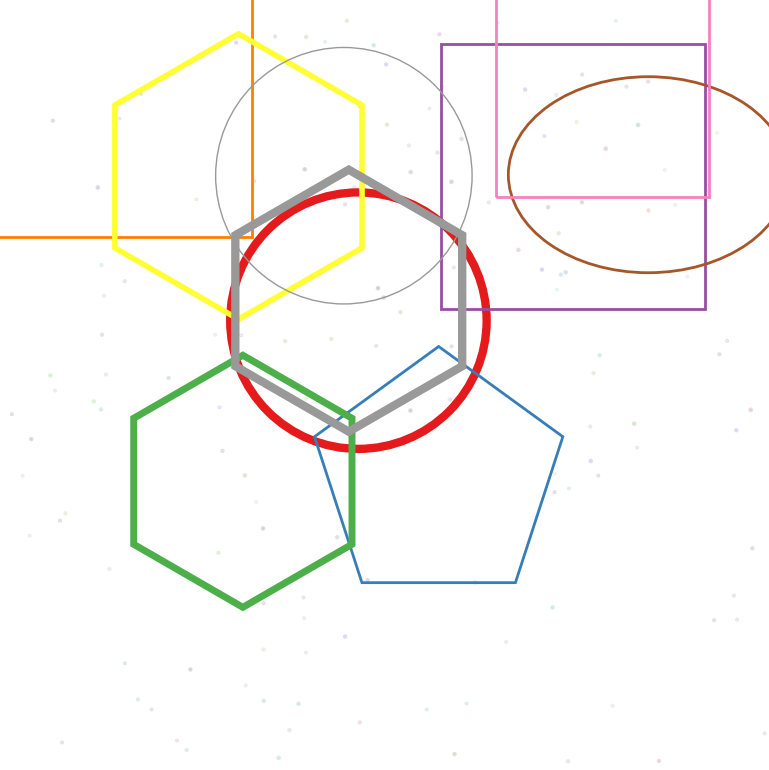[{"shape": "circle", "thickness": 3, "radius": 0.83, "center": [0.465, 0.584]}, {"shape": "pentagon", "thickness": 1, "radius": 0.85, "center": [0.57, 0.38]}, {"shape": "hexagon", "thickness": 2.5, "radius": 0.82, "center": [0.315, 0.375]}, {"shape": "square", "thickness": 1, "radius": 0.86, "center": [0.744, 0.771]}, {"shape": "square", "thickness": 1, "radius": 0.99, "center": [0.13, 0.89]}, {"shape": "hexagon", "thickness": 2, "radius": 0.93, "center": [0.31, 0.771]}, {"shape": "oval", "thickness": 1, "radius": 0.91, "center": [0.842, 0.773]}, {"shape": "square", "thickness": 1, "radius": 0.69, "center": [0.782, 0.883]}, {"shape": "circle", "thickness": 0.5, "radius": 0.83, "center": [0.447, 0.772]}, {"shape": "hexagon", "thickness": 3, "radius": 0.85, "center": [0.453, 0.61]}]